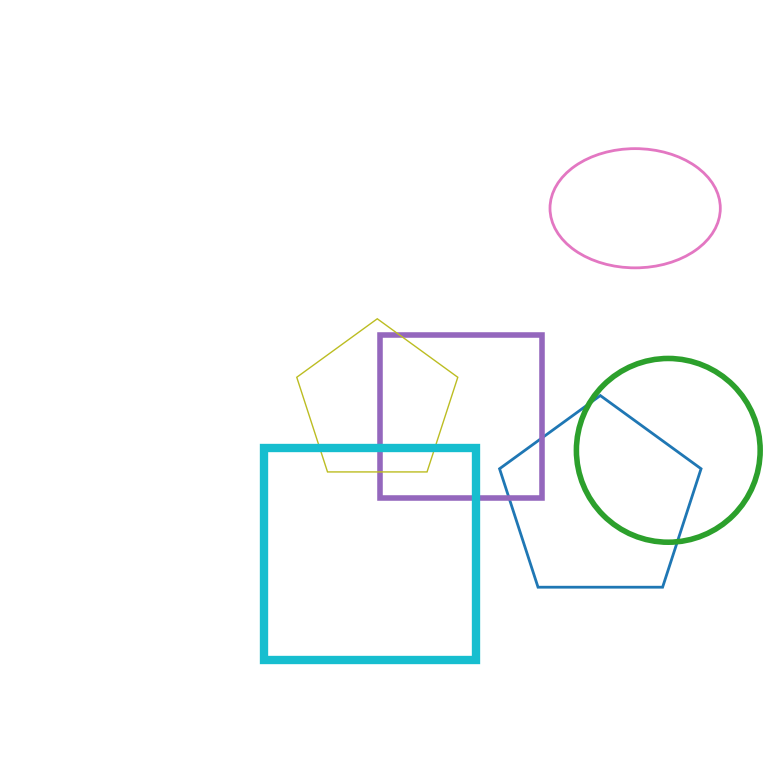[{"shape": "pentagon", "thickness": 1, "radius": 0.69, "center": [0.78, 0.349]}, {"shape": "circle", "thickness": 2, "radius": 0.6, "center": [0.868, 0.415]}, {"shape": "square", "thickness": 2, "radius": 0.53, "center": [0.599, 0.459]}, {"shape": "oval", "thickness": 1, "radius": 0.55, "center": [0.825, 0.73]}, {"shape": "pentagon", "thickness": 0.5, "radius": 0.55, "center": [0.49, 0.476]}, {"shape": "square", "thickness": 3, "radius": 0.69, "center": [0.481, 0.281]}]